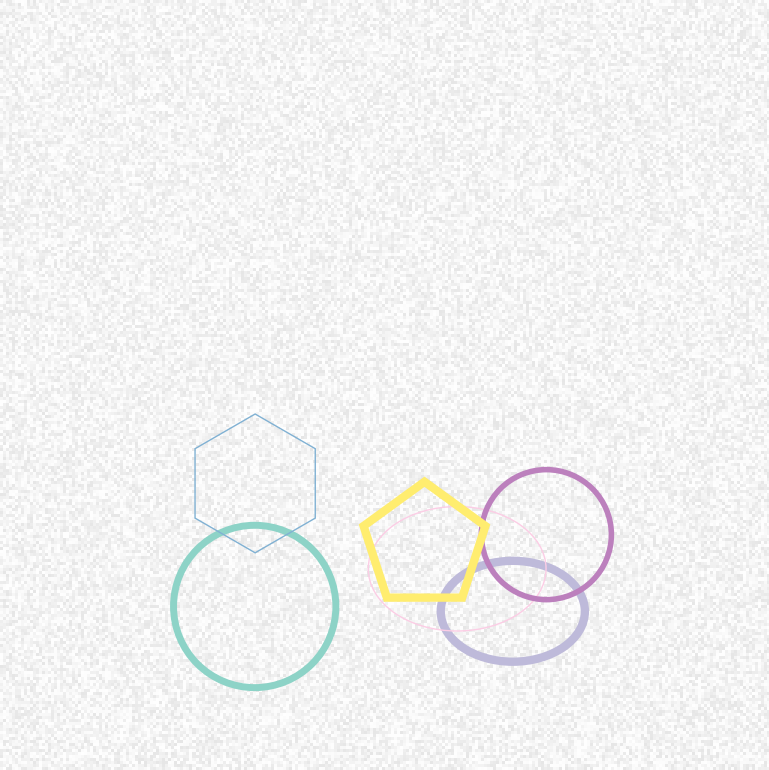[{"shape": "circle", "thickness": 2.5, "radius": 0.53, "center": [0.331, 0.212]}, {"shape": "oval", "thickness": 3, "radius": 0.47, "center": [0.666, 0.206]}, {"shape": "hexagon", "thickness": 0.5, "radius": 0.45, "center": [0.331, 0.372]}, {"shape": "oval", "thickness": 0.5, "radius": 0.58, "center": [0.594, 0.261]}, {"shape": "circle", "thickness": 2, "radius": 0.42, "center": [0.71, 0.306]}, {"shape": "pentagon", "thickness": 3, "radius": 0.42, "center": [0.551, 0.291]}]